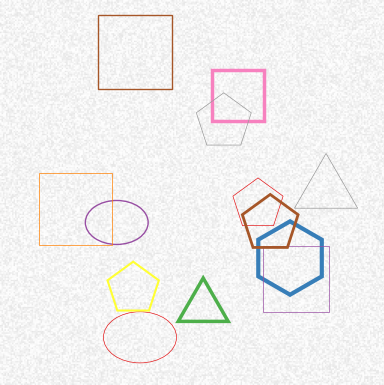[{"shape": "pentagon", "thickness": 0.5, "radius": 0.34, "center": [0.67, 0.469]}, {"shape": "oval", "thickness": 0.5, "radius": 0.47, "center": [0.364, 0.124]}, {"shape": "hexagon", "thickness": 3, "radius": 0.48, "center": [0.753, 0.33]}, {"shape": "triangle", "thickness": 2.5, "radius": 0.37, "center": [0.528, 0.203]}, {"shape": "square", "thickness": 0.5, "radius": 0.43, "center": [0.768, 0.275]}, {"shape": "oval", "thickness": 1, "radius": 0.41, "center": [0.303, 0.422]}, {"shape": "square", "thickness": 0.5, "radius": 0.47, "center": [0.196, 0.457]}, {"shape": "pentagon", "thickness": 1.5, "radius": 0.35, "center": [0.346, 0.25]}, {"shape": "square", "thickness": 1, "radius": 0.48, "center": [0.35, 0.865]}, {"shape": "pentagon", "thickness": 2, "radius": 0.38, "center": [0.702, 0.419]}, {"shape": "square", "thickness": 2.5, "radius": 0.33, "center": [0.618, 0.753]}, {"shape": "triangle", "thickness": 0.5, "radius": 0.47, "center": [0.847, 0.507]}, {"shape": "pentagon", "thickness": 0.5, "radius": 0.38, "center": [0.581, 0.684]}]